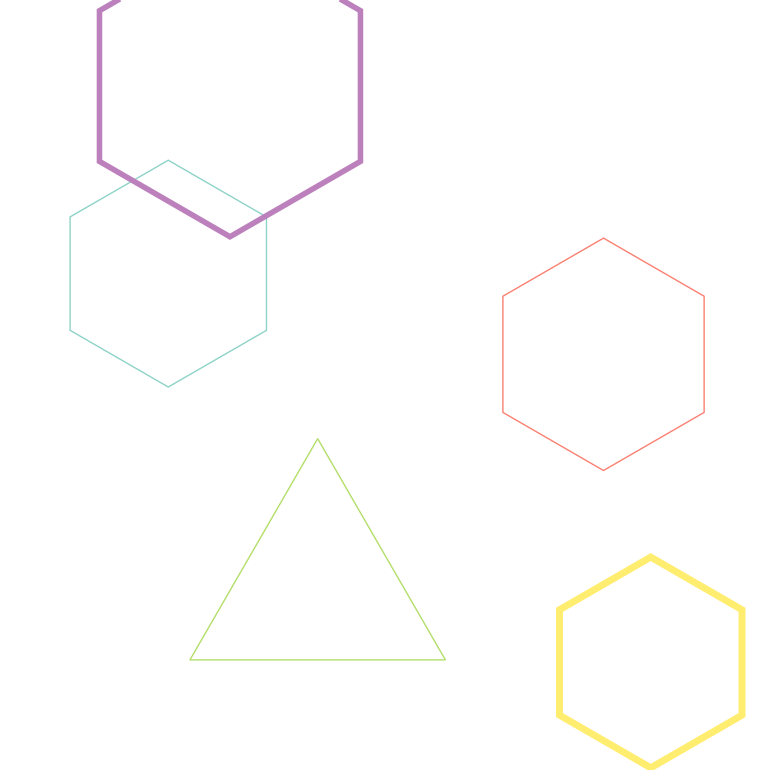[{"shape": "hexagon", "thickness": 0.5, "radius": 0.74, "center": [0.219, 0.645]}, {"shape": "hexagon", "thickness": 0.5, "radius": 0.75, "center": [0.784, 0.54]}, {"shape": "triangle", "thickness": 0.5, "radius": 0.96, "center": [0.413, 0.239]}, {"shape": "hexagon", "thickness": 2, "radius": 0.98, "center": [0.299, 0.888]}, {"shape": "hexagon", "thickness": 2.5, "radius": 0.68, "center": [0.845, 0.14]}]